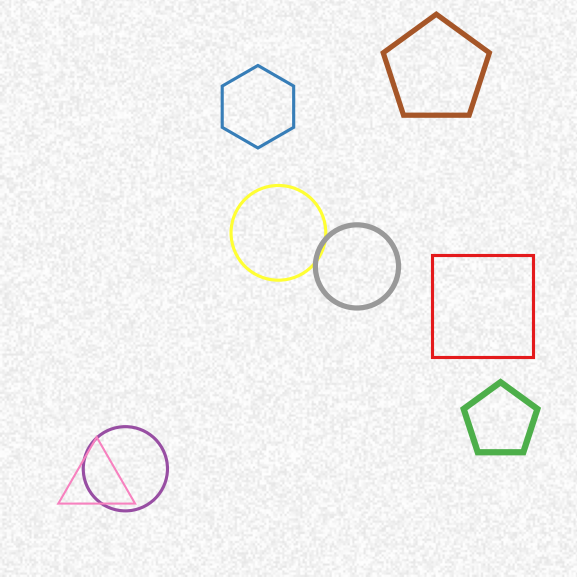[{"shape": "square", "thickness": 1.5, "radius": 0.44, "center": [0.836, 0.469]}, {"shape": "hexagon", "thickness": 1.5, "radius": 0.36, "center": [0.447, 0.814]}, {"shape": "pentagon", "thickness": 3, "radius": 0.34, "center": [0.867, 0.27]}, {"shape": "circle", "thickness": 1.5, "radius": 0.36, "center": [0.217, 0.187]}, {"shape": "circle", "thickness": 1.5, "radius": 0.41, "center": [0.482, 0.596]}, {"shape": "pentagon", "thickness": 2.5, "radius": 0.48, "center": [0.756, 0.878]}, {"shape": "triangle", "thickness": 1, "radius": 0.38, "center": [0.167, 0.165]}, {"shape": "circle", "thickness": 2.5, "radius": 0.36, "center": [0.618, 0.538]}]